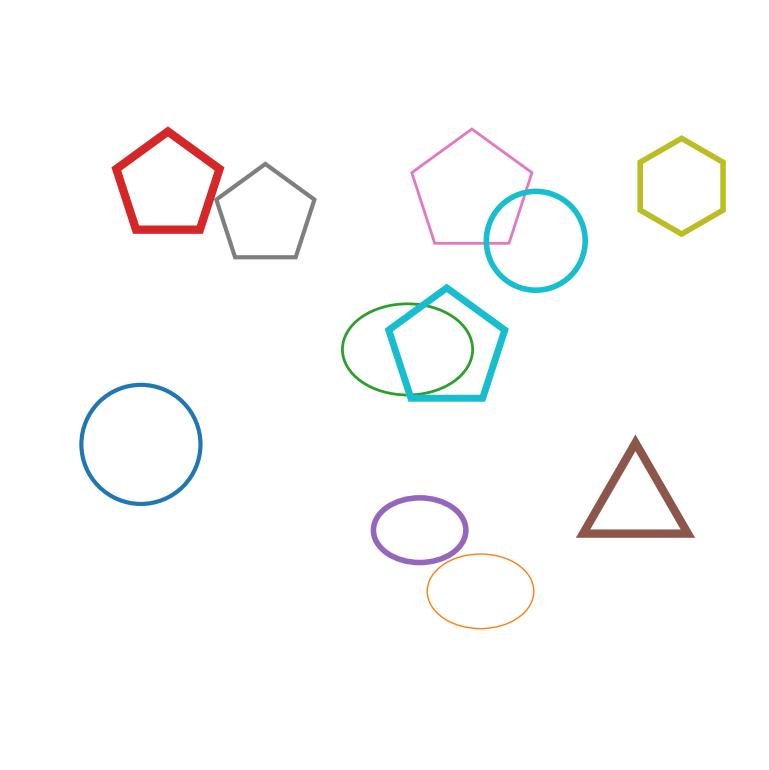[{"shape": "circle", "thickness": 1.5, "radius": 0.39, "center": [0.183, 0.423]}, {"shape": "oval", "thickness": 0.5, "radius": 0.35, "center": [0.624, 0.232]}, {"shape": "oval", "thickness": 1, "radius": 0.42, "center": [0.529, 0.546]}, {"shape": "pentagon", "thickness": 3, "radius": 0.35, "center": [0.218, 0.759]}, {"shape": "oval", "thickness": 2, "radius": 0.3, "center": [0.545, 0.311]}, {"shape": "triangle", "thickness": 3, "radius": 0.39, "center": [0.825, 0.346]}, {"shape": "pentagon", "thickness": 1, "radius": 0.41, "center": [0.613, 0.75]}, {"shape": "pentagon", "thickness": 1.5, "radius": 0.33, "center": [0.345, 0.72]}, {"shape": "hexagon", "thickness": 2, "radius": 0.31, "center": [0.885, 0.758]}, {"shape": "circle", "thickness": 2, "radius": 0.32, "center": [0.696, 0.687]}, {"shape": "pentagon", "thickness": 2.5, "radius": 0.4, "center": [0.58, 0.547]}]